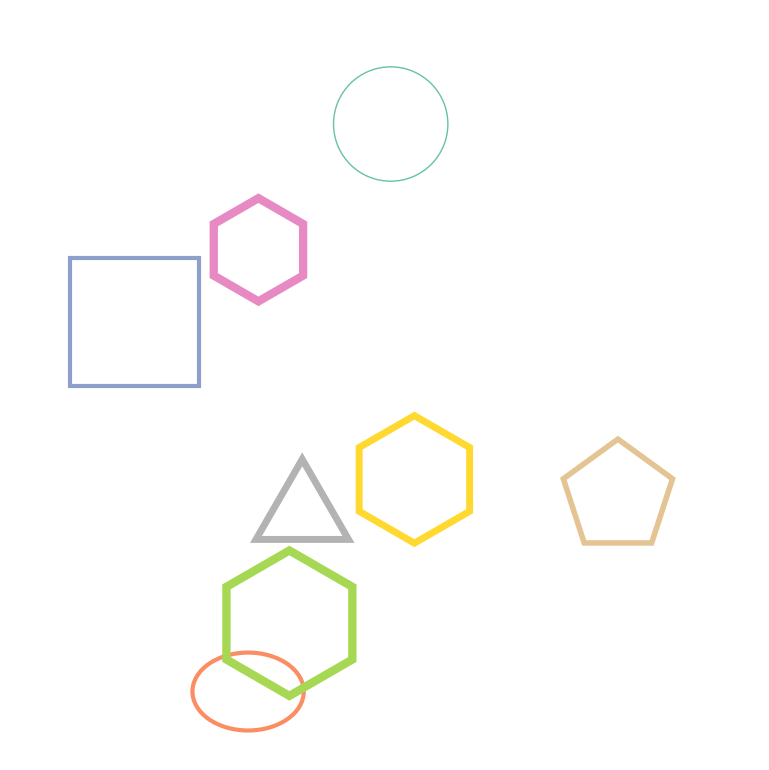[{"shape": "circle", "thickness": 0.5, "radius": 0.37, "center": [0.507, 0.839]}, {"shape": "oval", "thickness": 1.5, "radius": 0.36, "center": [0.322, 0.102]}, {"shape": "square", "thickness": 1.5, "radius": 0.42, "center": [0.175, 0.582]}, {"shape": "hexagon", "thickness": 3, "radius": 0.33, "center": [0.336, 0.676]}, {"shape": "hexagon", "thickness": 3, "radius": 0.47, "center": [0.376, 0.191]}, {"shape": "hexagon", "thickness": 2.5, "radius": 0.41, "center": [0.538, 0.377]}, {"shape": "pentagon", "thickness": 2, "radius": 0.37, "center": [0.802, 0.355]}, {"shape": "triangle", "thickness": 2.5, "radius": 0.35, "center": [0.393, 0.334]}]